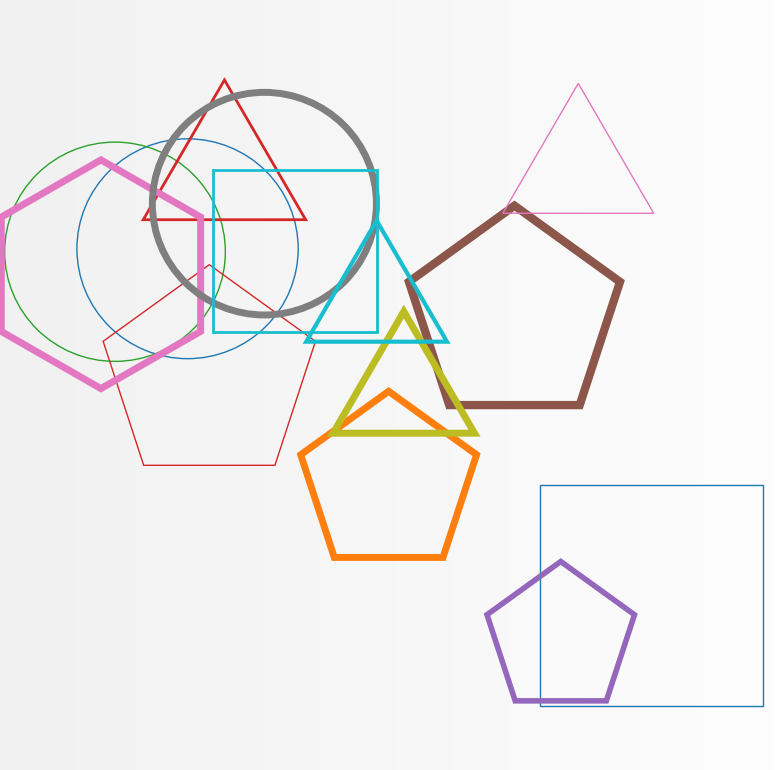[{"shape": "square", "thickness": 0.5, "radius": 0.72, "center": [0.84, 0.227]}, {"shape": "circle", "thickness": 0.5, "radius": 0.71, "center": [0.242, 0.677]}, {"shape": "pentagon", "thickness": 2.5, "radius": 0.6, "center": [0.501, 0.373]}, {"shape": "circle", "thickness": 0.5, "radius": 0.71, "center": [0.148, 0.673]}, {"shape": "triangle", "thickness": 1, "radius": 0.61, "center": [0.29, 0.775]}, {"shape": "pentagon", "thickness": 0.5, "radius": 0.72, "center": [0.27, 0.512]}, {"shape": "pentagon", "thickness": 2, "radius": 0.5, "center": [0.724, 0.171]}, {"shape": "pentagon", "thickness": 3, "radius": 0.72, "center": [0.664, 0.59]}, {"shape": "hexagon", "thickness": 2.5, "radius": 0.74, "center": [0.13, 0.644]}, {"shape": "triangle", "thickness": 0.5, "radius": 0.56, "center": [0.746, 0.779]}, {"shape": "circle", "thickness": 2.5, "radius": 0.72, "center": [0.341, 0.736]}, {"shape": "triangle", "thickness": 2.5, "radius": 0.53, "center": [0.521, 0.49]}, {"shape": "triangle", "thickness": 1.5, "radius": 0.52, "center": [0.486, 0.609]}, {"shape": "square", "thickness": 1, "radius": 0.53, "center": [0.381, 0.675]}]